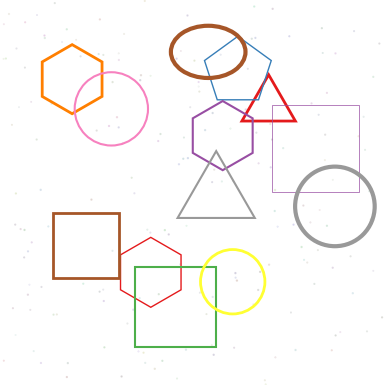[{"shape": "hexagon", "thickness": 1, "radius": 0.45, "center": [0.392, 0.293]}, {"shape": "triangle", "thickness": 2, "radius": 0.4, "center": [0.698, 0.726]}, {"shape": "pentagon", "thickness": 1, "radius": 0.46, "center": [0.618, 0.815]}, {"shape": "square", "thickness": 1.5, "radius": 0.53, "center": [0.455, 0.203]}, {"shape": "square", "thickness": 0.5, "radius": 0.56, "center": [0.819, 0.615]}, {"shape": "hexagon", "thickness": 1.5, "radius": 0.45, "center": [0.578, 0.648]}, {"shape": "hexagon", "thickness": 2, "radius": 0.45, "center": [0.187, 0.794]}, {"shape": "circle", "thickness": 2, "radius": 0.42, "center": [0.604, 0.268]}, {"shape": "square", "thickness": 2, "radius": 0.43, "center": [0.224, 0.362]}, {"shape": "oval", "thickness": 3, "radius": 0.48, "center": [0.541, 0.865]}, {"shape": "circle", "thickness": 1.5, "radius": 0.48, "center": [0.289, 0.717]}, {"shape": "circle", "thickness": 3, "radius": 0.52, "center": [0.87, 0.464]}, {"shape": "triangle", "thickness": 1.5, "radius": 0.58, "center": [0.562, 0.492]}]